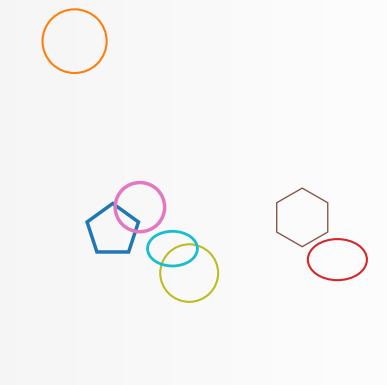[{"shape": "pentagon", "thickness": 2.5, "radius": 0.35, "center": [0.291, 0.402]}, {"shape": "circle", "thickness": 1.5, "radius": 0.41, "center": [0.192, 0.893]}, {"shape": "oval", "thickness": 1.5, "radius": 0.38, "center": [0.871, 0.326]}, {"shape": "hexagon", "thickness": 1, "radius": 0.38, "center": [0.78, 0.435]}, {"shape": "circle", "thickness": 2.5, "radius": 0.32, "center": [0.361, 0.462]}, {"shape": "circle", "thickness": 1.5, "radius": 0.37, "center": [0.488, 0.291]}, {"shape": "oval", "thickness": 2, "radius": 0.32, "center": [0.445, 0.354]}]